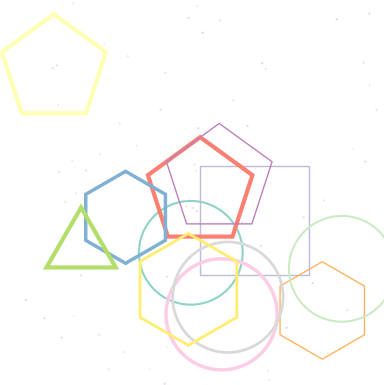[{"shape": "circle", "thickness": 1.5, "radius": 0.67, "center": [0.496, 0.343]}, {"shape": "pentagon", "thickness": 3, "radius": 0.71, "center": [0.14, 0.821]}, {"shape": "square", "thickness": 1, "radius": 0.7, "center": [0.661, 0.427]}, {"shape": "pentagon", "thickness": 3, "radius": 0.71, "center": [0.52, 0.501]}, {"shape": "hexagon", "thickness": 2.5, "radius": 0.6, "center": [0.326, 0.436]}, {"shape": "hexagon", "thickness": 1, "radius": 0.63, "center": [0.837, 0.194]}, {"shape": "triangle", "thickness": 3, "radius": 0.52, "center": [0.211, 0.357]}, {"shape": "circle", "thickness": 2.5, "radius": 0.72, "center": [0.576, 0.184]}, {"shape": "circle", "thickness": 2, "radius": 0.72, "center": [0.592, 0.228]}, {"shape": "pentagon", "thickness": 1, "radius": 0.72, "center": [0.569, 0.535]}, {"shape": "circle", "thickness": 1.5, "radius": 0.69, "center": [0.888, 0.302]}, {"shape": "hexagon", "thickness": 2, "radius": 0.73, "center": [0.489, 0.248]}]